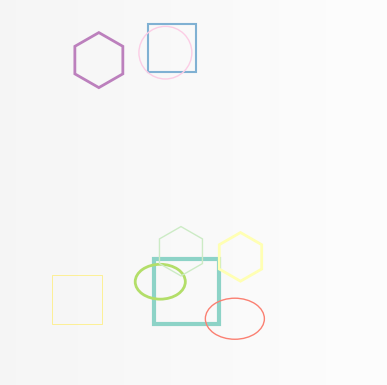[{"shape": "square", "thickness": 3, "radius": 0.42, "center": [0.481, 0.243]}, {"shape": "hexagon", "thickness": 2, "radius": 0.32, "center": [0.621, 0.333]}, {"shape": "oval", "thickness": 1, "radius": 0.38, "center": [0.606, 0.172]}, {"shape": "square", "thickness": 1.5, "radius": 0.31, "center": [0.444, 0.876]}, {"shape": "oval", "thickness": 2, "radius": 0.32, "center": [0.414, 0.268]}, {"shape": "circle", "thickness": 1, "radius": 0.34, "center": [0.427, 0.863]}, {"shape": "hexagon", "thickness": 2, "radius": 0.36, "center": [0.255, 0.844]}, {"shape": "hexagon", "thickness": 1, "radius": 0.32, "center": [0.467, 0.347]}, {"shape": "square", "thickness": 0.5, "radius": 0.32, "center": [0.199, 0.222]}]